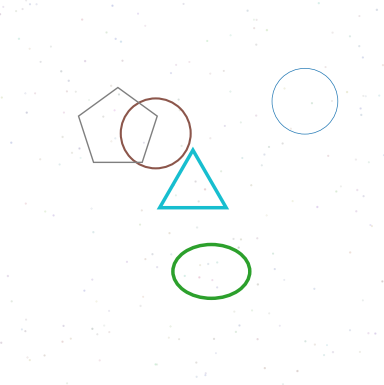[{"shape": "circle", "thickness": 0.5, "radius": 0.43, "center": [0.792, 0.737]}, {"shape": "oval", "thickness": 2.5, "radius": 0.5, "center": [0.549, 0.295]}, {"shape": "circle", "thickness": 1.5, "radius": 0.45, "center": [0.404, 0.654]}, {"shape": "pentagon", "thickness": 1, "radius": 0.54, "center": [0.306, 0.665]}, {"shape": "triangle", "thickness": 2.5, "radius": 0.5, "center": [0.501, 0.51]}]